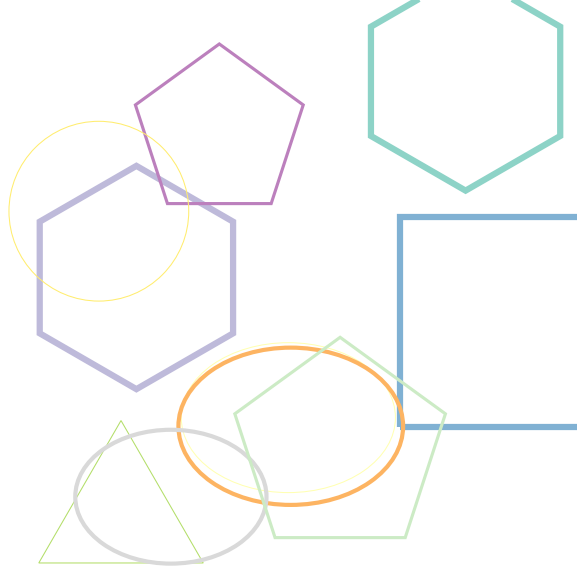[{"shape": "hexagon", "thickness": 3, "radius": 0.95, "center": [0.806, 0.858]}, {"shape": "oval", "thickness": 0.5, "radius": 0.93, "center": [0.499, 0.276]}, {"shape": "hexagon", "thickness": 3, "radius": 0.97, "center": [0.236, 0.519]}, {"shape": "square", "thickness": 3, "radius": 0.91, "center": [0.875, 0.442]}, {"shape": "oval", "thickness": 2, "radius": 0.97, "center": [0.503, 0.261]}, {"shape": "triangle", "thickness": 0.5, "radius": 0.82, "center": [0.21, 0.106]}, {"shape": "oval", "thickness": 2, "radius": 0.83, "center": [0.296, 0.139]}, {"shape": "pentagon", "thickness": 1.5, "radius": 0.76, "center": [0.38, 0.77]}, {"shape": "pentagon", "thickness": 1.5, "radius": 0.96, "center": [0.589, 0.223]}, {"shape": "circle", "thickness": 0.5, "radius": 0.78, "center": [0.171, 0.633]}]